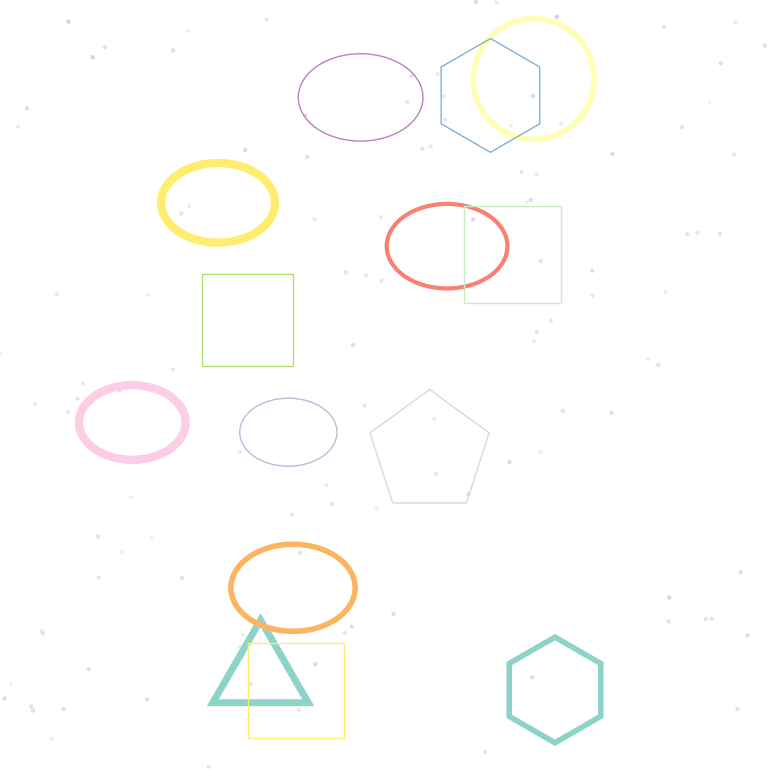[{"shape": "hexagon", "thickness": 2, "radius": 0.34, "center": [0.721, 0.104]}, {"shape": "triangle", "thickness": 2.5, "radius": 0.36, "center": [0.338, 0.123]}, {"shape": "circle", "thickness": 2, "radius": 0.39, "center": [0.693, 0.897]}, {"shape": "oval", "thickness": 0.5, "radius": 0.32, "center": [0.375, 0.439]}, {"shape": "oval", "thickness": 1.5, "radius": 0.39, "center": [0.581, 0.68]}, {"shape": "hexagon", "thickness": 0.5, "radius": 0.37, "center": [0.637, 0.876]}, {"shape": "oval", "thickness": 2, "radius": 0.4, "center": [0.381, 0.237]}, {"shape": "square", "thickness": 0.5, "radius": 0.3, "center": [0.321, 0.585]}, {"shape": "oval", "thickness": 3, "radius": 0.35, "center": [0.172, 0.451]}, {"shape": "pentagon", "thickness": 0.5, "radius": 0.41, "center": [0.558, 0.413]}, {"shape": "oval", "thickness": 0.5, "radius": 0.4, "center": [0.468, 0.873]}, {"shape": "square", "thickness": 0.5, "radius": 0.32, "center": [0.665, 0.669]}, {"shape": "square", "thickness": 0.5, "radius": 0.31, "center": [0.385, 0.103]}, {"shape": "oval", "thickness": 3, "radius": 0.37, "center": [0.283, 0.737]}]